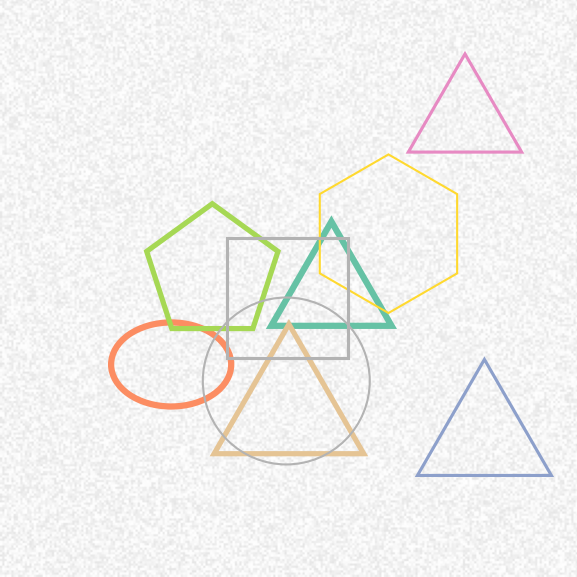[{"shape": "triangle", "thickness": 3, "radius": 0.6, "center": [0.574, 0.495]}, {"shape": "oval", "thickness": 3, "radius": 0.52, "center": [0.296, 0.368]}, {"shape": "triangle", "thickness": 1.5, "radius": 0.67, "center": [0.839, 0.243]}, {"shape": "triangle", "thickness": 1.5, "radius": 0.57, "center": [0.805, 0.792]}, {"shape": "pentagon", "thickness": 2.5, "radius": 0.6, "center": [0.368, 0.527]}, {"shape": "hexagon", "thickness": 1, "radius": 0.69, "center": [0.673, 0.594]}, {"shape": "triangle", "thickness": 2.5, "radius": 0.75, "center": [0.5, 0.288]}, {"shape": "square", "thickness": 1.5, "radius": 0.52, "center": [0.498, 0.483]}, {"shape": "circle", "thickness": 1, "radius": 0.72, "center": [0.496, 0.339]}]